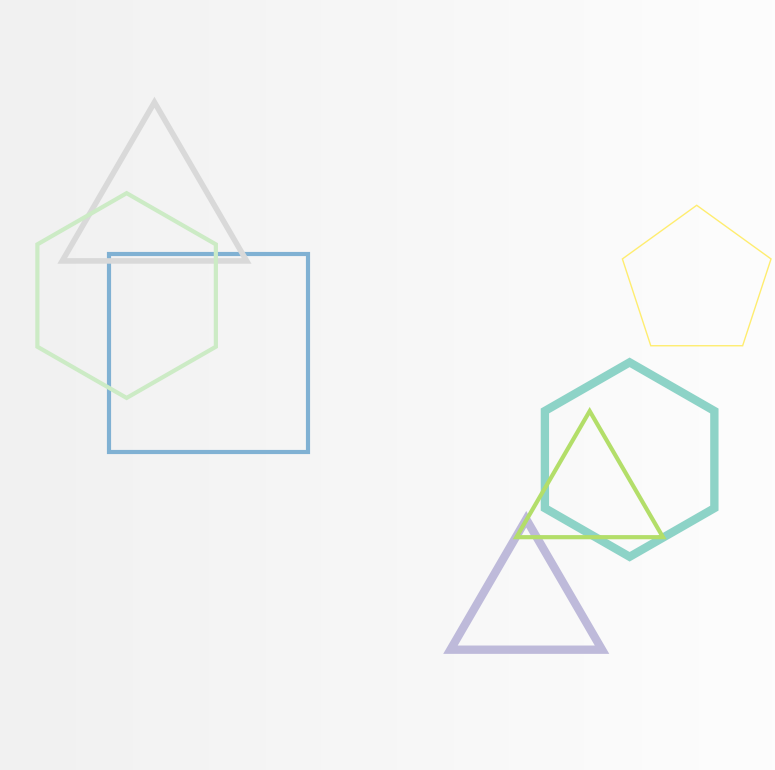[{"shape": "hexagon", "thickness": 3, "radius": 0.63, "center": [0.812, 0.403]}, {"shape": "triangle", "thickness": 3, "radius": 0.56, "center": [0.679, 0.213]}, {"shape": "square", "thickness": 1.5, "radius": 0.64, "center": [0.27, 0.542]}, {"shape": "triangle", "thickness": 1.5, "radius": 0.55, "center": [0.761, 0.357]}, {"shape": "triangle", "thickness": 2, "radius": 0.69, "center": [0.199, 0.73]}, {"shape": "hexagon", "thickness": 1.5, "radius": 0.66, "center": [0.163, 0.616]}, {"shape": "pentagon", "thickness": 0.5, "radius": 0.5, "center": [0.899, 0.633]}]